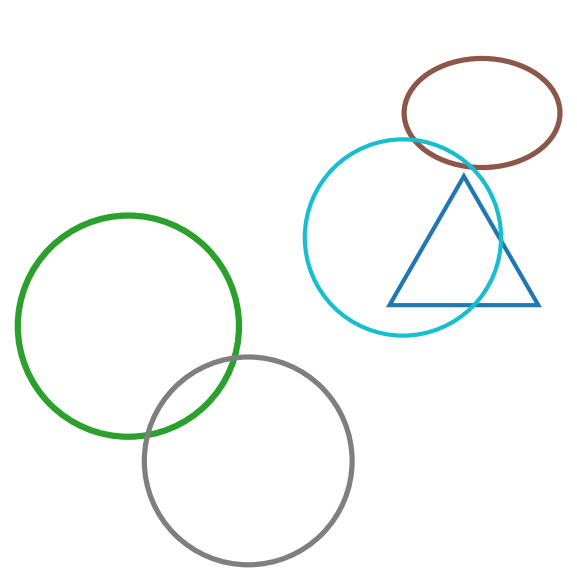[{"shape": "triangle", "thickness": 2, "radius": 0.74, "center": [0.803, 0.545]}, {"shape": "circle", "thickness": 3, "radius": 0.96, "center": [0.222, 0.434]}, {"shape": "oval", "thickness": 2.5, "radius": 0.67, "center": [0.835, 0.803]}, {"shape": "circle", "thickness": 2.5, "radius": 0.9, "center": [0.43, 0.201]}, {"shape": "circle", "thickness": 2, "radius": 0.85, "center": [0.698, 0.588]}]